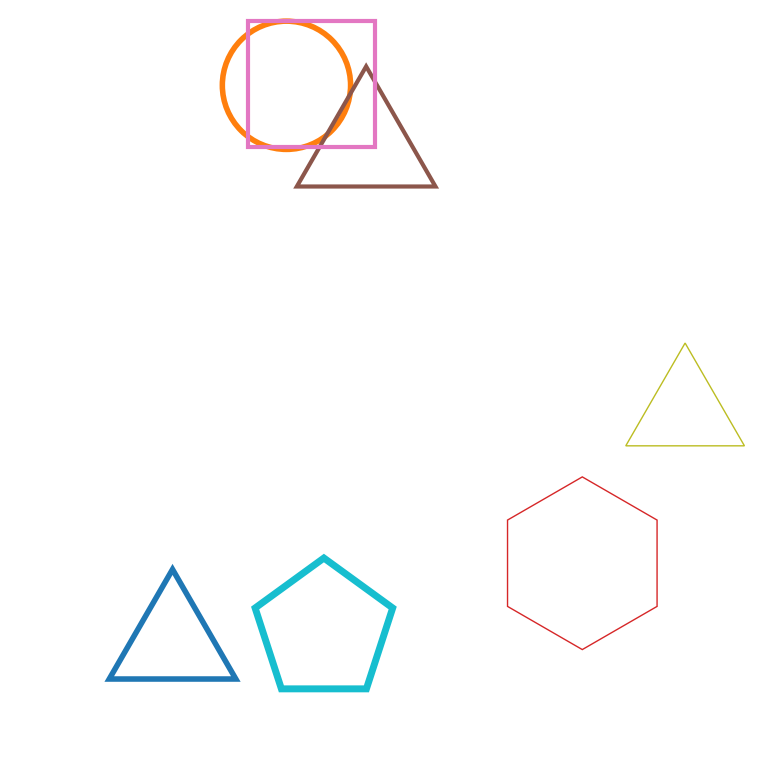[{"shape": "triangle", "thickness": 2, "radius": 0.47, "center": [0.224, 0.166]}, {"shape": "circle", "thickness": 2, "radius": 0.42, "center": [0.372, 0.889]}, {"shape": "hexagon", "thickness": 0.5, "radius": 0.56, "center": [0.756, 0.269]}, {"shape": "triangle", "thickness": 1.5, "radius": 0.52, "center": [0.476, 0.81]}, {"shape": "square", "thickness": 1.5, "radius": 0.41, "center": [0.404, 0.891]}, {"shape": "triangle", "thickness": 0.5, "radius": 0.44, "center": [0.89, 0.465]}, {"shape": "pentagon", "thickness": 2.5, "radius": 0.47, "center": [0.421, 0.181]}]